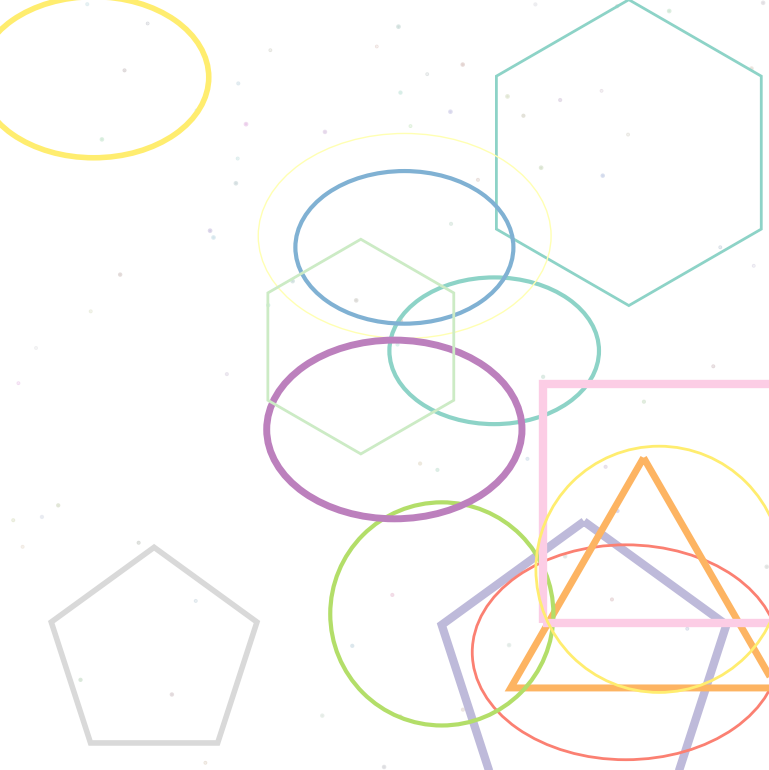[{"shape": "hexagon", "thickness": 1, "radius": 0.99, "center": [0.817, 0.802]}, {"shape": "oval", "thickness": 1.5, "radius": 0.68, "center": [0.642, 0.544]}, {"shape": "oval", "thickness": 0.5, "radius": 0.95, "center": [0.526, 0.694]}, {"shape": "pentagon", "thickness": 3, "radius": 0.97, "center": [0.758, 0.128]}, {"shape": "oval", "thickness": 1, "radius": 1.0, "center": [0.813, 0.153]}, {"shape": "oval", "thickness": 1.5, "radius": 0.71, "center": [0.525, 0.679]}, {"shape": "triangle", "thickness": 2.5, "radius": 1.0, "center": [0.836, 0.206]}, {"shape": "circle", "thickness": 1.5, "radius": 0.72, "center": [0.574, 0.203]}, {"shape": "square", "thickness": 3, "radius": 0.78, "center": [0.861, 0.346]}, {"shape": "pentagon", "thickness": 2, "radius": 0.7, "center": [0.2, 0.149]}, {"shape": "oval", "thickness": 2.5, "radius": 0.83, "center": [0.512, 0.442]}, {"shape": "hexagon", "thickness": 1, "radius": 0.7, "center": [0.469, 0.55]}, {"shape": "circle", "thickness": 1, "radius": 0.8, "center": [0.856, 0.261]}, {"shape": "oval", "thickness": 2, "radius": 0.75, "center": [0.122, 0.9]}]